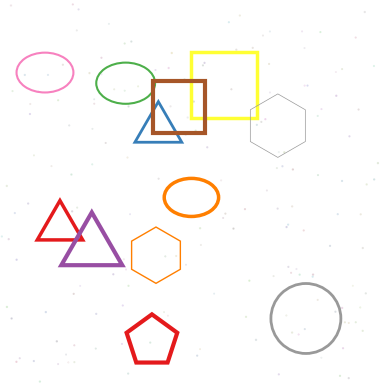[{"shape": "triangle", "thickness": 2.5, "radius": 0.34, "center": [0.156, 0.411]}, {"shape": "pentagon", "thickness": 3, "radius": 0.35, "center": [0.395, 0.114]}, {"shape": "triangle", "thickness": 2, "radius": 0.35, "center": [0.411, 0.666]}, {"shape": "oval", "thickness": 1.5, "radius": 0.38, "center": [0.326, 0.784]}, {"shape": "triangle", "thickness": 3, "radius": 0.46, "center": [0.238, 0.357]}, {"shape": "oval", "thickness": 2.5, "radius": 0.35, "center": [0.497, 0.487]}, {"shape": "hexagon", "thickness": 1, "radius": 0.37, "center": [0.405, 0.337]}, {"shape": "square", "thickness": 2.5, "radius": 0.43, "center": [0.582, 0.78]}, {"shape": "square", "thickness": 3, "radius": 0.34, "center": [0.465, 0.722]}, {"shape": "oval", "thickness": 1.5, "radius": 0.37, "center": [0.117, 0.812]}, {"shape": "hexagon", "thickness": 0.5, "radius": 0.41, "center": [0.722, 0.674]}, {"shape": "circle", "thickness": 2, "radius": 0.45, "center": [0.795, 0.173]}]